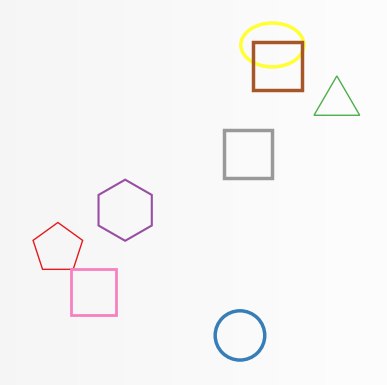[{"shape": "pentagon", "thickness": 1, "radius": 0.34, "center": [0.149, 0.355]}, {"shape": "circle", "thickness": 2.5, "radius": 0.32, "center": [0.619, 0.129]}, {"shape": "triangle", "thickness": 1, "radius": 0.34, "center": [0.869, 0.735]}, {"shape": "hexagon", "thickness": 1.5, "radius": 0.4, "center": [0.323, 0.454]}, {"shape": "oval", "thickness": 2.5, "radius": 0.41, "center": [0.703, 0.883]}, {"shape": "square", "thickness": 2.5, "radius": 0.31, "center": [0.716, 0.828]}, {"shape": "square", "thickness": 2, "radius": 0.29, "center": [0.242, 0.242]}, {"shape": "square", "thickness": 2.5, "radius": 0.31, "center": [0.64, 0.6]}]